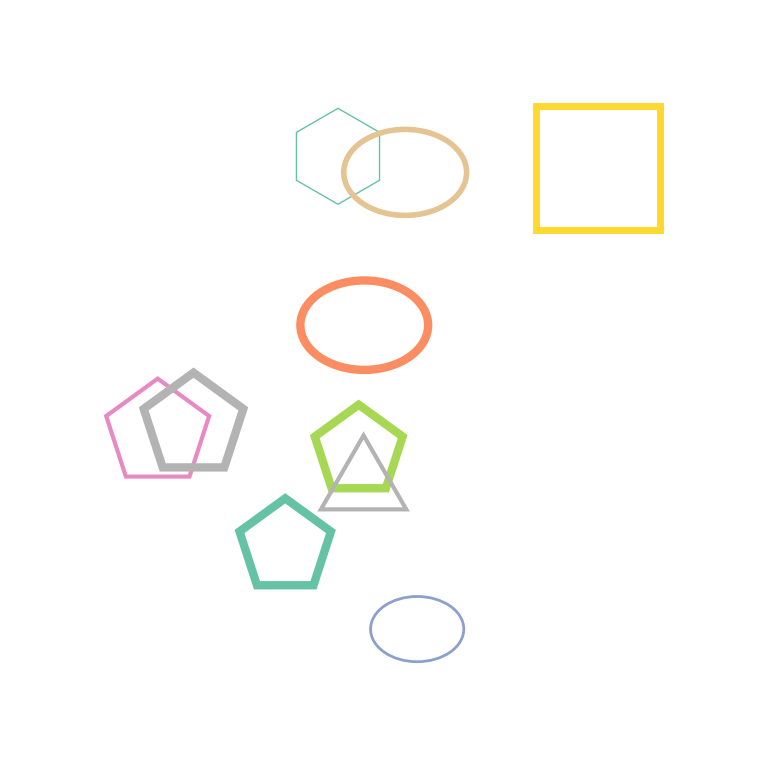[{"shape": "hexagon", "thickness": 0.5, "radius": 0.31, "center": [0.439, 0.797]}, {"shape": "pentagon", "thickness": 3, "radius": 0.31, "center": [0.37, 0.29]}, {"shape": "oval", "thickness": 3, "radius": 0.41, "center": [0.473, 0.578]}, {"shape": "oval", "thickness": 1, "radius": 0.3, "center": [0.542, 0.183]}, {"shape": "pentagon", "thickness": 1.5, "radius": 0.35, "center": [0.205, 0.438]}, {"shape": "pentagon", "thickness": 3, "radius": 0.3, "center": [0.466, 0.414]}, {"shape": "square", "thickness": 2.5, "radius": 0.4, "center": [0.777, 0.782]}, {"shape": "oval", "thickness": 2, "radius": 0.4, "center": [0.526, 0.776]}, {"shape": "pentagon", "thickness": 3, "radius": 0.34, "center": [0.251, 0.448]}, {"shape": "triangle", "thickness": 1.5, "radius": 0.32, "center": [0.472, 0.37]}]